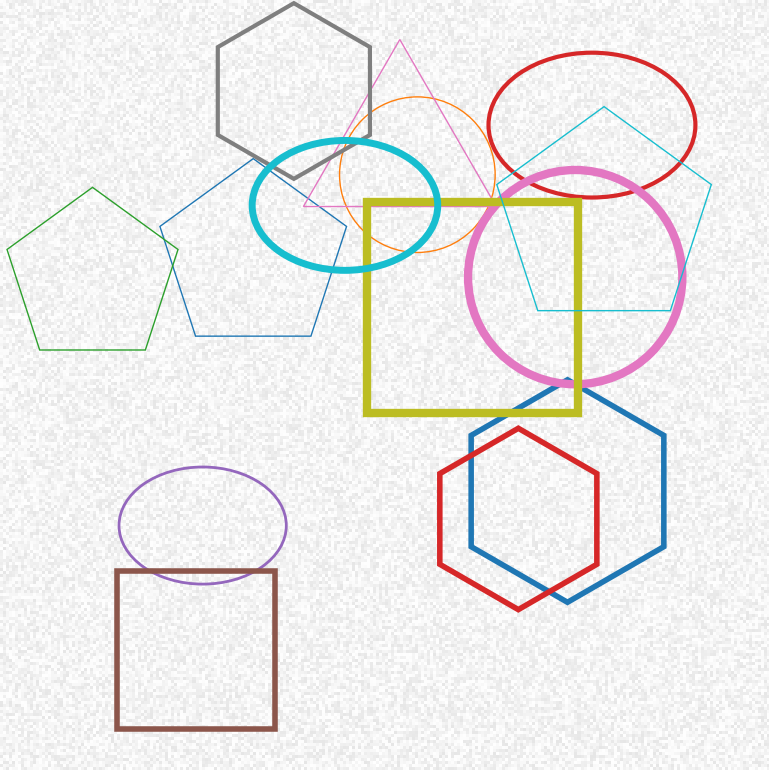[{"shape": "pentagon", "thickness": 0.5, "radius": 0.64, "center": [0.329, 0.667]}, {"shape": "hexagon", "thickness": 2, "radius": 0.72, "center": [0.737, 0.362]}, {"shape": "circle", "thickness": 0.5, "radius": 0.51, "center": [0.542, 0.773]}, {"shape": "pentagon", "thickness": 0.5, "radius": 0.58, "center": [0.12, 0.64]}, {"shape": "oval", "thickness": 1.5, "radius": 0.67, "center": [0.769, 0.838]}, {"shape": "hexagon", "thickness": 2, "radius": 0.59, "center": [0.673, 0.326]}, {"shape": "oval", "thickness": 1, "radius": 0.54, "center": [0.263, 0.317]}, {"shape": "square", "thickness": 2, "radius": 0.51, "center": [0.255, 0.156]}, {"shape": "circle", "thickness": 3, "radius": 0.7, "center": [0.747, 0.64]}, {"shape": "triangle", "thickness": 0.5, "radius": 0.72, "center": [0.519, 0.804]}, {"shape": "hexagon", "thickness": 1.5, "radius": 0.57, "center": [0.382, 0.882]}, {"shape": "square", "thickness": 3, "radius": 0.69, "center": [0.613, 0.601]}, {"shape": "pentagon", "thickness": 0.5, "radius": 0.73, "center": [0.784, 0.715]}, {"shape": "oval", "thickness": 2.5, "radius": 0.6, "center": [0.448, 0.733]}]